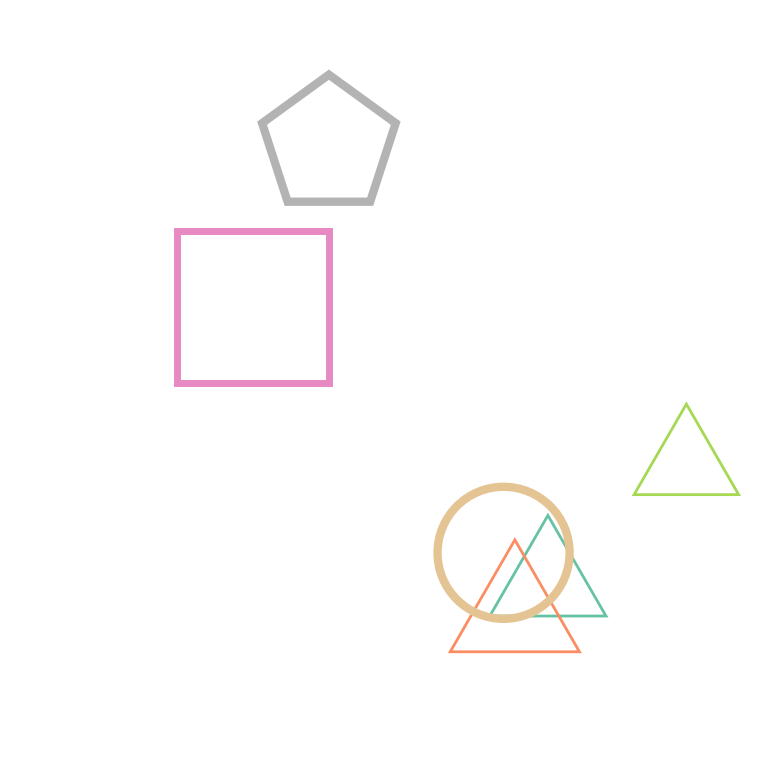[{"shape": "triangle", "thickness": 1, "radius": 0.44, "center": [0.712, 0.244]}, {"shape": "triangle", "thickness": 1, "radius": 0.48, "center": [0.669, 0.202]}, {"shape": "square", "thickness": 2.5, "radius": 0.49, "center": [0.329, 0.602]}, {"shape": "triangle", "thickness": 1, "radius": 0.39, "center": [0.891, 0.397]}, {"shape": "circle", "thickness": 3, "radius": 0.43, "center": [0.654, 0.282]}, {"shape": "pentagon", "thickness": 3, "radius": 0.46, "center": [0.427, 0.812]}]